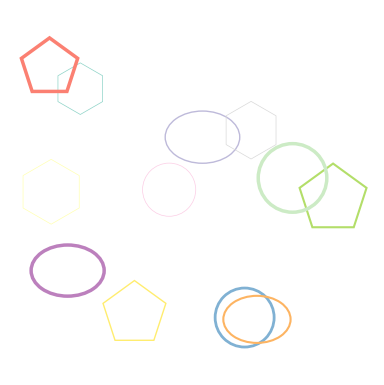[{"shape": "hexagon", "thickness": 0.5, "radius": 0.34, "center": [0.209, 0.77]}, {"shape": "hexagon", "thickness": 0.5, "radius": 0.42, "center": [0.133, 0.502]}, {"shape": "oval", "thickness": 1, "radius": 0.48, "center": [0.526, 0.644]}, {"shape": "pentagon", "thickness": 2.5, "radius": 0.38, "center": [0.129, 0.825]}, {"shape": "circle", "thickness": 2, "radius": 0.38, "center": [0.635, 0.175]}, {"shape": "oval", "thickness": 1.5, "radius": 0.44, "center": [0.667, 0.17]}, {"shape": "pentagon", "thickness": 1.5, "radius": 0.46, "center": [0.865, 0.484]}, {"shape": "circle", "thickness": 0.5, "radius": 0.35, "center": [0.439, 0.507]}, {"shape": "hexagon", "thickness": 0.5, "radius": 0.37, "center": [0.652, 0.662]}, {"shape": "oval", "thickness": 2.5, "radius": 0.47, "center": [0.176, 0.297]}, {"shape": "circle", "thickness": 2.5, "radius": 0.45, "center": [0.76, 0.538]}, {"shape": "pentagon", "thickness": 1, "radius": 0.43, "center": [0.349, 0.186]}]